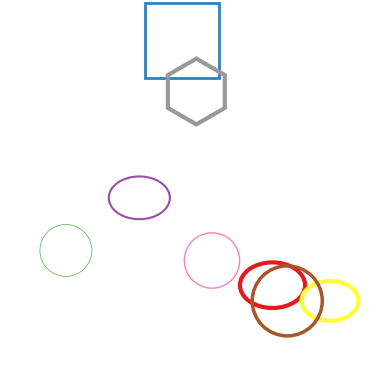[{"shape": "oval", "thickness": 3, "radius": 0.42, "center": [0.708, 0.259]}, {"shape": "square", "thickness": 2, "radius": 0.48, "center": [0.472, 0.894]}, {"shape": "circle", "thickness": 0.5, "radius": 0.34, "center": [0.171, 0.35]}, {"shape": "oval", "thickness": 1.5, "radius": 0.4, "center": [0.362, 0.486]}, {"shape": "oval", "thickness": 3, "radius": 0.37, "center": [0.857, 0.219]}, {"shape": "circle", "thickness": 2.5, "radius": 0.45, "center": [0.746, 0.218]}, {"shape": "circle", "thickness": 1, "radius": 0.36, "center": [0.551, 0.323]}, {"shape": "hexagon", "thickness": 3, "radius": 0.43, "center": [0.51, 0.762]}]